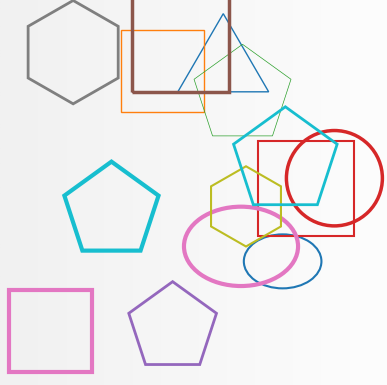[{"shape": "oval", "thickness": 1.5, "radius": 0.5, "center": [0.729, 0.321]}, {"shape": "triangle", "thickness": 1, "radius": 0.68, "center": [0.576, 0.829]}, {"shape": "square", "thickness": 1, "radius": 0.54, "center": [0.419, 0.815]}, {"shape": "pentagon", "thickness": 0.5, "radius": 0.66, "center": [0.626, 0.753]}, {"shape": "circle", "thickness": 2.5, "radius": 0.62, "center": [0.863, 0.537]}, {"shape": "square", "thickness": 1.5, "radius": 0.62, "center": [0.79, 0.511]}, {"shape": "pentagon", "thickness": 2, "radius": 0.59, "center": [0.446, 0.149]}, {"shape": "square", "thickness": 2.5, "radius": 0.63, "center": [0.466, 0.886]}, {"shape": "square", "thickness": 3, "radius": 0.54, "center": [0.129, 0.14]}, {"shape": "oval", "thickness": 3, "radius": 0.74, "center": [0.622, 0.36]}, {"shape": "hexagon", "thickness": 2, "radius": 0.67, "center": [0.189, 0.865]}, {"shape": "hexagon", "thickness": 1.5, "radius": 0.52, "center": [0.635, 0.464]}, {"shape": "pentagon", "thickness": 2, "radius": 0.7, "center": [0.736, 0.582]}, {"shape": "pentagon", "thickness": 3, "radius": 0.64, "center": [0.288, 0.452]}]